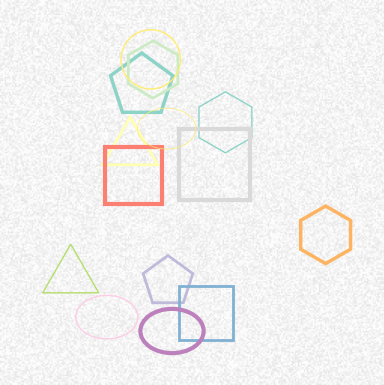[{"shape": "hexagon", "thickness": 1, "radius": 0.4, "center": [0.585, 0.682]}, {"shape": "pentagon", "thickness": 2.5, "radius": 0.43, "center": [0.368, 0.777]}, {"shape": "triangle", "thickness": 2, "radius": 0.41, "center": [0.338, 0.613]}, {"shape": "pentagon", "thickness": 2, "radius": 0.34, "center": [0.436, 0.269]}, {"shape": "square", "thickness": 3, "radius": 0.37, "center": [0.347, 0.544]}, {"shape": "square", "thickness": 2, "radius": 0.35, "center": [0.534, 0.187]}, {"shape": "hexagon", "thickness": 2.5, "radius": 0.37, "center": [0.846, 0.39]}, {"shape": "triangle", "thickness": 1, "radius": 0.42, "center": [0.184, 0.281]}, {"shape": "oval", "thickness": 1, "radius": 0.4, "center": [0.277, 0.176]}, {"shape": "square", "thickness": 3, "radius": 0.46, "center": [0.557, 0.574]}, {"shape": "oval", "thickness": 3, "radius": 0.41, "center": [0.447, 0.14]}, {"shape": "hexagon", "thickness": 2, "radius": 0.37, "center": [0.398, 0.82]}, {"shape": "circle", "thickness": 1, "radius": 0.39, "center": [0.392, 0.846]}, {"shape": "oval", "thickness": 0.5, "radius": 0.38, "center": [0.433, 0.666]}]